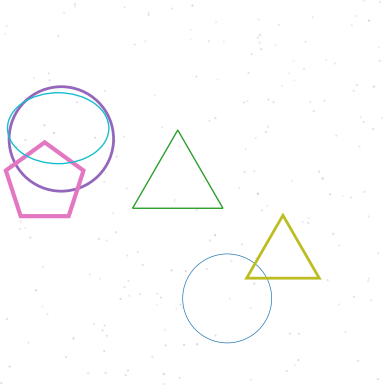[{"shape": "circle", "thickness": 0.5, "radius": 0.58, "center": [0.59, 0.225]}, {"shape": "triangle", "thickness": 1, "radius": 0.68, "center": [0.462, 0.527]}, {"shape": "circle", "thickness": 2, "radius": 0.68, "center": [0.159, 0.639]}, {"shape": "pentagon", "thickness": 3, "radius": 0.53, "center": [0.116, 0.524]}, {"shape": "triangle", "thickness": 2, "radius": 0.54, "center": [0.735, 0.332]}, {"shape": "oval", "thickness": 1, "radius": 0.66, "center": [0.151, 0.667]}]